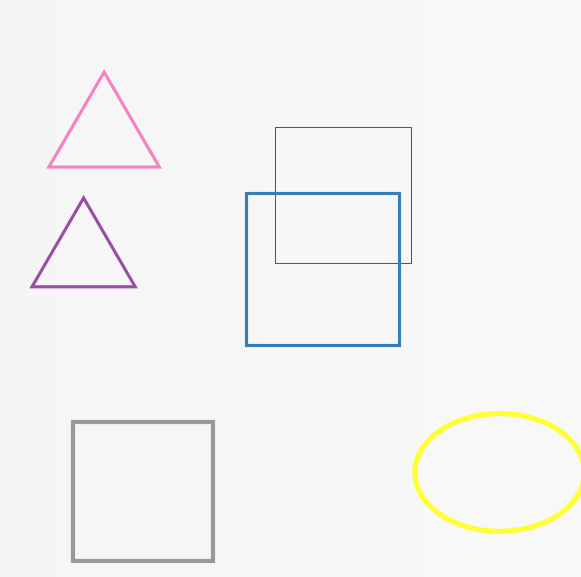[{"shape": "square", "thickness": 0.5, "radius": 0.59, "center": [0.59, 0.661]}, {"shape": "square", "thickness": 1.5, "radius": 0.66, "center": [0.555, 0.534]}, {"shape": "triangle", "thickness": 1.5, "radius": 0.51, "center": [0.144, 0.554]}, {"shape": "oval", "thickness": 2.5, "radius": 0.73, "center": [0.86, 0.181]}, {"shape": "triangle", "thickness": 1.5, "radius": 0.55, "center": [0.179, 0.765]}, {"shape": "square", "thickness": 2, "radius": 0.6, "center": [0.246, 0.149]}]